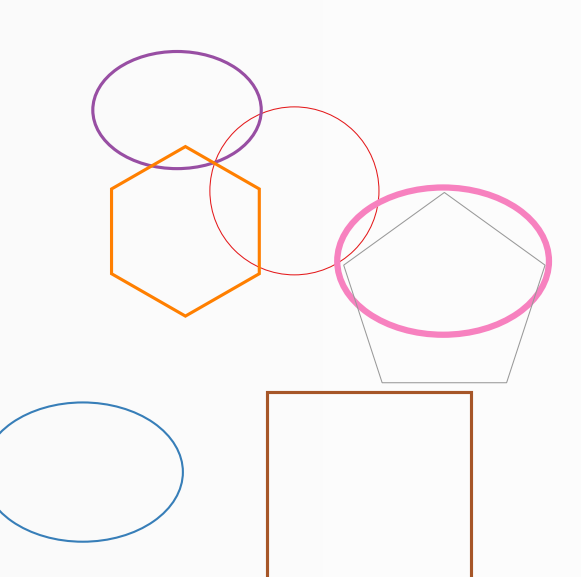[{"shape": "circle", "thickness": 0.5, "radius": 0.73, "center": [0.507, 0.669]}, {"shape": "oval", "thickness": 1, "radius": 0.86, "center": [0.142, 0.182]}, {"shape": "oval", "thickness": 1.5, "radius": 0.72, "center": [0.305, 0.809]}, {"shape": "hexagon", "thickness": 1.5, "radius": 0.73, "center": [0.319, 0.599]}, {"shape": "square", "thickness": 1.5, "radius": 0.88, "center": [0.635, 0.145]}, {"shape": "oval", "thickness": 3, "radius": 0.91, "center": [0.762, 0.547]}, {"shape": "pentagon", "thickness": 0.5, "radius": 0.91, "center": [0.765, 0.484]}]